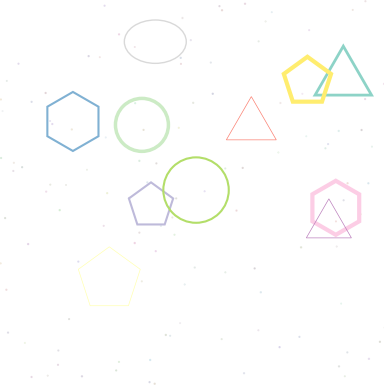[{"shape": "triangle", "thickness": 2, "radius": 0.42, "center": [0.892, 0.795]}, {"shape": "pentagon", "thickness": 0.5, "radius": 0.42, "center": [0.284, 0.274]}, {"shape": "pentagon", "thickness": 1.5, "radius": 0.3, "center": [0.392, 0.466]}, {"shape": "triangle", "thickness": 0.5, "radius": 0.37, "center": [0.653, 0.674]}, {"shape": "hexagon", "thickness": 1.5, "radius": 0.38, "center": [0.189, 0.685]}, {"shape": "circle", "thickness": 1.5, "radius": 0.42, "center": [0.509, 0.506]}, {"shape": "hexagon", "thickness": 3, "radius": 0.35, "center": [0.872, 0.46]}, {"shape": "oval", "thickness": 1, "radius": 0.4, "center": [0.403, 0.892]}, {"shape": "triangle", "thickness": 0.5, "radius": 0.34, "center": [0.854, 0.416]}, {"shape": "circle", "thickness": 2.5, "radius": 0.34, "center": [0.369, 0.676]}, {"shape": "pentagon", "thickness": 3, "radius": 0.32, "center": [0.798, 0.788]}]